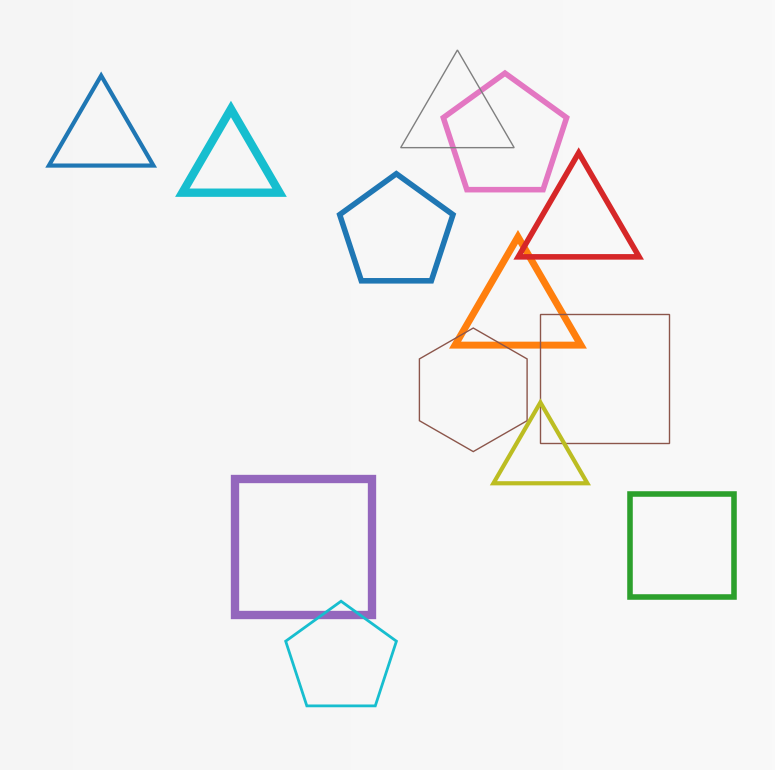[{"shape": "pentagon", "thickness": 2, "radius": 0.38, "center": [0.511, 0.697]}, {"shape": "triangle", "thickness": 1.5, "radius": 0.39, "center": [0.131, 0.824]}, {"shape": "triangle", "thickness": 2.5, "radius": 0.47, "center": [0.668, 0.599]}, {"shape": "square", "thickness": 2, "radius": 0.34, "center": [0.88, 0.292]}, {"shape": "triangle", "thickness": 2, "radius": 0.45, "center": [0.747, 0.711]}, {"shape": "square", "thickness": 3, "radius": 0.44, "center": [0.392, 0.29]}, {"shape": "hexagon", "thickness": 0.5, "radius": 0.4, "center": [0.611, 0.494]}, {"shape": "square", "thickness": 0.5, "radius": 0.42, "center": [0.78, 0.508]}, {"shape": "pentagon", "thickness": 2, "radius": 0.42, "center": [0.652, 0.821]}, {"shape": "triangle", "thickness": 0.5, "radius": 0.42, "center": [0.59, 0.851]}, {"shape": "triangle", "thickness": 1.5, "radius": 0.35, "center": [0.697, 0.407]}, {"shape": "pentagon", "thickness": 1, "radius": 0.38, "center": [0.44, 0.144]}, {"shape": "triangle", "thickness": 3, "radius": 0.36, "center": [0.298, 0.786]}]